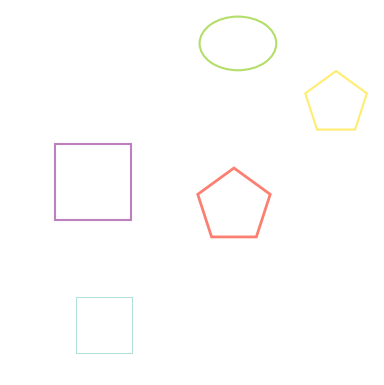[{"shape": "square", "thickness": 0.5, "radius": 0.36, "center": [0.271, 0.156]}, {"shape": "pentagon", "thickness": 2, "radius": 0.49, "center": [0.608, 0.465]}, {"shape": "oval", "thickness": 1.5, "radius": 0.5, "center": [0.618, 0.887]}, {"shape": "square", "thickness": 1.5, "radius": 0.5, "center": [0.242, 0.527]}, {"shape": "pentagon", "thickness": 1.5, "radius": 0.42, "center": [0.873, 0.731]}]